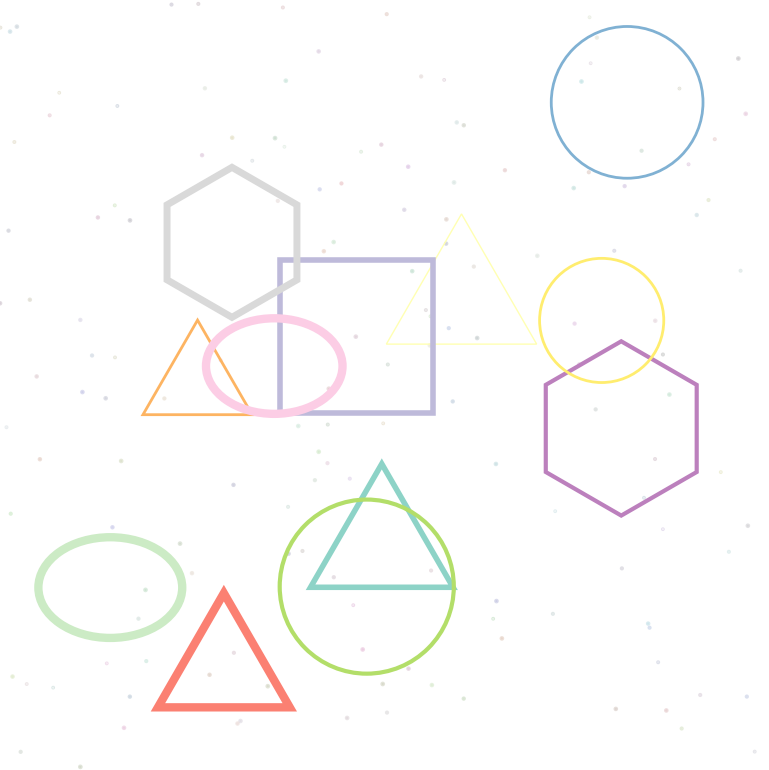[{"shape": "triangle", "thickness": 2, "radius": 0.53, "center": [0.496, 0.291]}, {"shape": "triangle", "thickness": 0.5, "radius": 0.56, "center": [0.599, 0.609]}, {"shape": "square", "thickness": 2, "radius": 0.5, "center": [0.463, 0.562]}, {"shape": "triangle", "thickness": 3, "radius": 0.49, "center": [0.291, 0.131]}, {"shape": "circle", "thickness": 1, "radius": 0.49, "center": [0.814, 0.867]}, {"shape": "triangle", "thickness": 1, "radius": 0.41, "center": [0.257, 0.502]}, {"shape": "circle", "thickness": 1.5, "radius": 0.57, "center": [0.476, 0.238]}, {"shape": "oval", "thickness": 3, "radius": 0.44, "center": [0.356, 0.525]}, {"shape": "hexagon", "thickness": 2.5, "radius": 0.49, "center": [0.301, 0.685]}, {"shape": "hexagon", "thickness": 1.5, "radius": 0.57, "center": [0.807, 0.444]}, {"shape": "oval", "thickness": 3, "radius": 0.47, "center": [0.143, 0.237]}, {"shape": "circle", "thickness": 1, "radius": 0.4, "center": [0.781, 0.584]}]